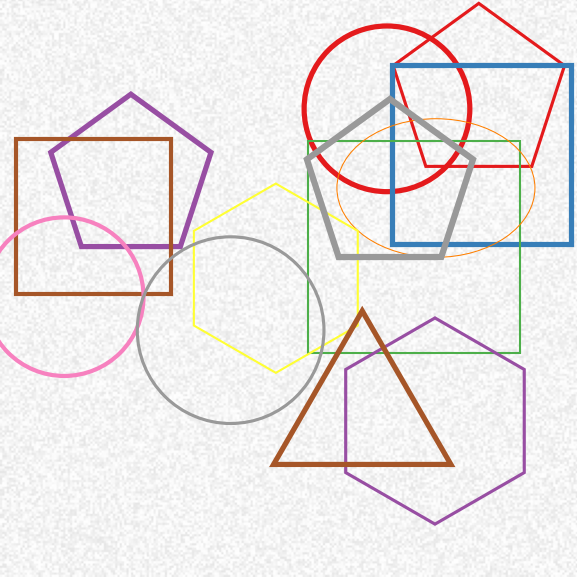[{"shape": "pentagon", "thickness": 1.5, "radius": 0.78, "center": [0.829, 0.837]}, {"shape": "circle", "thickness": 2.5, "radius": 0.72, "center": [0.67, 0.811]}, {"shape": "square", "thickness": 2.5, "radius": 0.77, "center": [0.833, 0.731]}, {"shape": "square", "thickness": 1, "radius": 0.92, "center": [0.716, 0.572]}, {"shape": "pentagon", "thickness": 2.5, "radius": 0.73, "center": [0.227, 0.69]}, {"shape": "hexagon", "thickness": 1.5, "radius": 0.89, "center": [0.753, 0.27]}, {"shape": "oval", "thickness": 0.5, "radius": 0.86, "center": [0.755, 0.674]}, {"shape": "hexagon", "thickness": 1, "radius": 0.82, "center": [0.478, 0.517]}, {"shape": "triangle", "thickness": 2.5, "radius": 0.89, "center": [0.627, 0.284]}, {"shape": "square", "thickness": 2, "radius": 0.67, "center": [0.163, 0.625]}, {"shape": "circle", "thickness": 2, "radius": 0.69, "center": [0.111, 0.485]}, {"shape": "circle", "thickness": 1.5, "radius": 0.81, "center": [0.399, 0.427]}, {"shape": "pentagon", "thickness": 3, "radius": 0.76, "center": [0.675, 0.676]}]